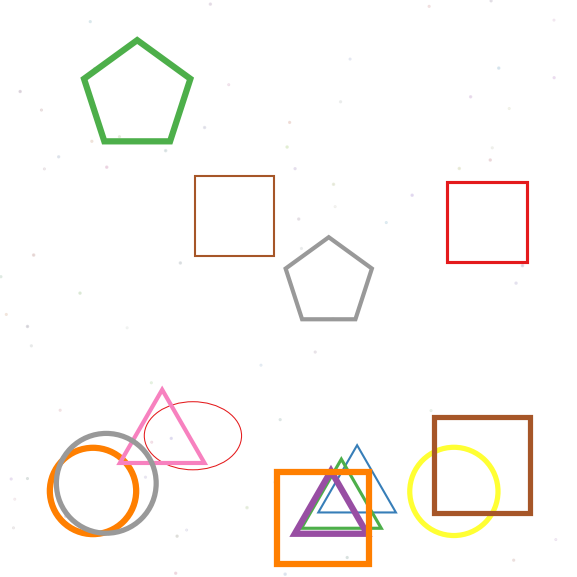[{"shape": "oval", "thickness": 0.5, "radius": 0.42, "center": [0.334, 0.245]}, {"shape": "square", "thickness": 1.5, "radius": 0.35, "center": [0.844, 0.615]}, {"shape": "triangle", "thickness": 1, "radius": 0.39, "center": [0.618, 0.151]}, {"shape": "triangle", "thickness": 1.5, "radius": 0.4, "center": [0.591, 0.124]}, {"shape": "pentagon", "thickness": 3, "radius": 0.48, "center": [0.238, 0.833]}, {"shape": "triangle", "thickness": 3, "radius": 0.36, "center": [0.573, 0.111]}, {"shape": "square", "thickness": 3, "radius": 0.4, "center": [0.56, 0.102]}, {"shape": "circle", "thickness": 3, "radius": 0.37, "center": [0.161, 0.149]}, {"shape": "circle", "thickness": 2.5, "radius": 0.38, "center": [0.786, 0.148]}, {"shape": "square", "thickness": 1, "radius": 0.34, "center": [0.407, 0.625]}, {"shape": "square", "thickness": 2.5, "radius": 0.42, "center": [0.835, 0.194]}, {"shape": "triangle", "thickness": 2, "radius": 0.42, "center": [0.281, 0.24]}, {"shape": "pentagon", "thickness": 2, "radius": 0.39, "center": [0.569, 0.51]}, {"shape": "circle", "thickness": 2.5, "radius": 0.43, "center": [0.184, 0.162]}]